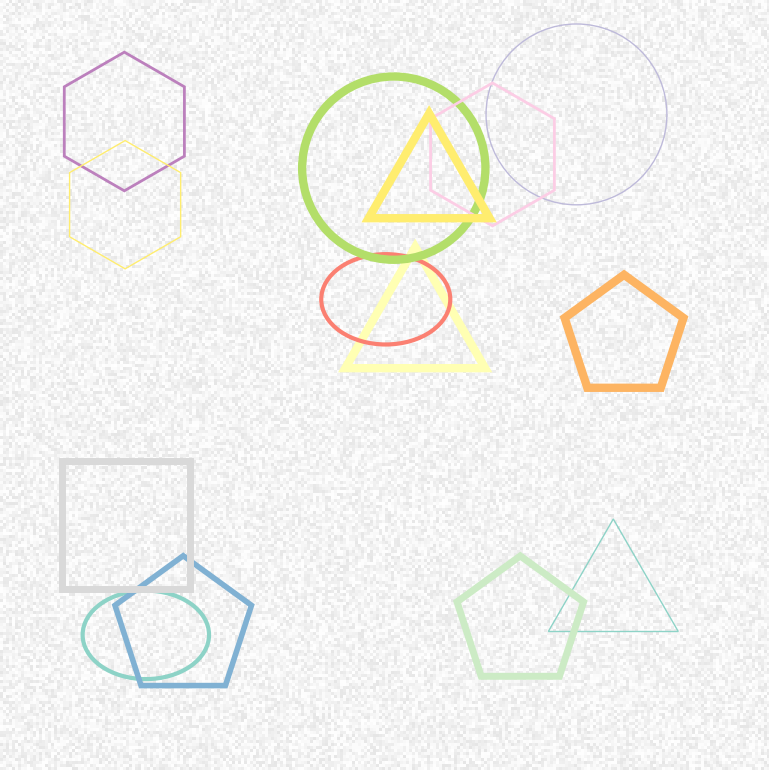[{"shape": "oval", "thickness": 1.5, "radius": 0.41, "center": [0.189, 0.176]}, {"shape": "triangle", "thickness": 0.5, "radius": 0.49, "center": [0.796, 0.229]}, {"shape": "triangle", "thickness": 3, "radius": 0.52, "center": [0.539, 0.574]}, {"shape": "circle", "thickness": 0.5, "radius": 0.59, "center": [0.749, 0.851]}, {"shape": "oval", "thickness": 1.5, "radius": 0.42, "center": [0.501, 0.611]}, {"shape": "pentagon", "thickness": 2, "radius": 0.47, "center": [0.238, 0.185]}, {"shape": "pentagon", "thickness": 3, "radius": 0.41, "center": [0.81, 0.562]}, {"shape": "circle", "thickness": 3, "radius": 0.6, "center": [0.511, 0.782]}, {"shape": "hexagon", "thickness": 1, "radius": 0.46, "center": [0.64, 0.799]}, {"shape": "square", "thickness": 2.5, "radius": 0.41, "center": [0.164, 0.319]}, {"shape": "hexagon", "thickness": 1, "radius": 0.45, "center": [0.161, 0.842]}, {"shape": "pentagon", "thickness": 2.5, "radius": 0.43, "center": [0.676, 0.192]}, {"shape": "triangle", "thickness": 3, "radius": 0.45, "center": [0.557, 0.762]}, {"shape": "hexagon", "thickness": 0.5, "radius": 0.42, "center": [0.162, 0.734]}]